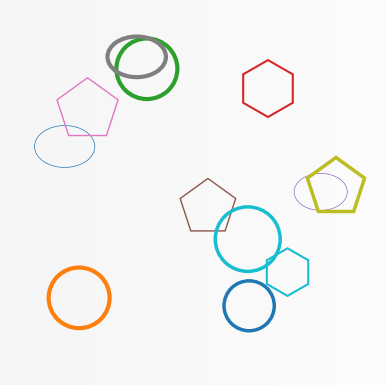[{"shape": "oval", "thickness": 0.5, "radius": 0.39, "center": [0.167, 0.619]}, {"shape": "circle", "thickness": 2.5, "radius": 0.32, "center": [0.643, 0.206]}, {"shape": "circle", "thickness": 3, "radius": 0.39, "center": [0.204, 0.226]}, {"shape": "circle", "thickness": 3, "radius": 0.39, "center": [0.379, 0.821]}, {"shape": "hexagon", "thickness": 1.5, "radius": 0.37, "center": [0.692, 0.77]}, {"shape": "oval", "thickness": 0.5, "radius": 0.34, "center": [0.828, 0.502]}, {"shape": "pentagon", "thickness": 1, "radius": 0.38, "center": [0.537, 0.461]}, {"shape": "pentagon", "thickness": 1, "radius": 0.41, "center": [0.226, 0.715]}, {"shape": "oval", "thickness": 3, "radius": 0.38, "center": [0.353, 0.852]}, {"shape": "pentagon", "thickness": 2.5, "radius": 0.39, "center": [0.867, 0.513]}, {"shape": "circle", "thickness": 2.5, "radius": 0.42, "center": [0.639, 0.379]}, {"shape": "hexagon", "thickness": 1.5, "radius": 0.31, "center": [0.742, 0.293]}]